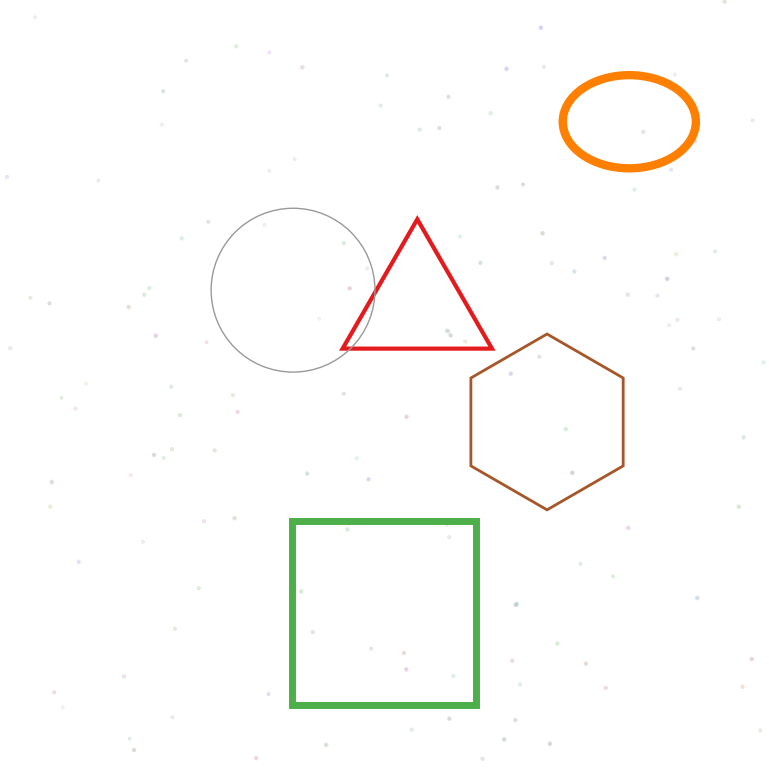[{"shape": "triangle", "thickness": 1.5, "radius": 0.56, "center": [0.542, 0.603]}, {"shape": "square", "thickness": 2.5, "radius": 0.6, "center": [0.499, 0.204]}, {"shape": "oval", "thickness": 3, "radius": 0.43, "center": [0.817, 0.842]}, {"shape": "hexagon", "thickness": 1, "radius": 0.57, "center": [0.71, 0.452]}, {"shape": "circle", "thickness": 0.5, "radius": 0.53, "center": [0.381, 0.623]}]